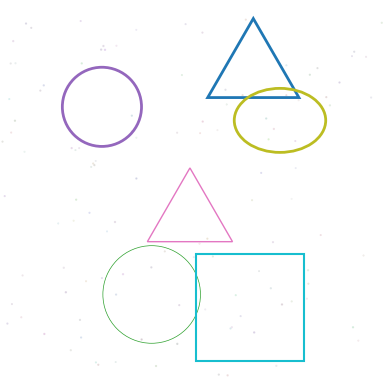[{"shape": "triangle", "thickness": 2, "radius": 0.68, "center": [0.658, 0.815]}, {"shape": "circle", "thickness": 0.5, "radius": 0.63, "center": [0.394, 0.235]}, {"shape": "circle", "thickness": 2, "radius": 0.51, "center": [0.265, 0.722]}, {"shape": "triangle", "thickness": 1, "radius": 0.64, "center": [0.493, 0.436]}, {"shape": "oval", "thickness": 2, "radius": 0.59, "center": [0.727, 0.687]}, {"shape": "square", "thickness": 1.5, "radius": 0.7, "center": [0.65, 0.201]}]